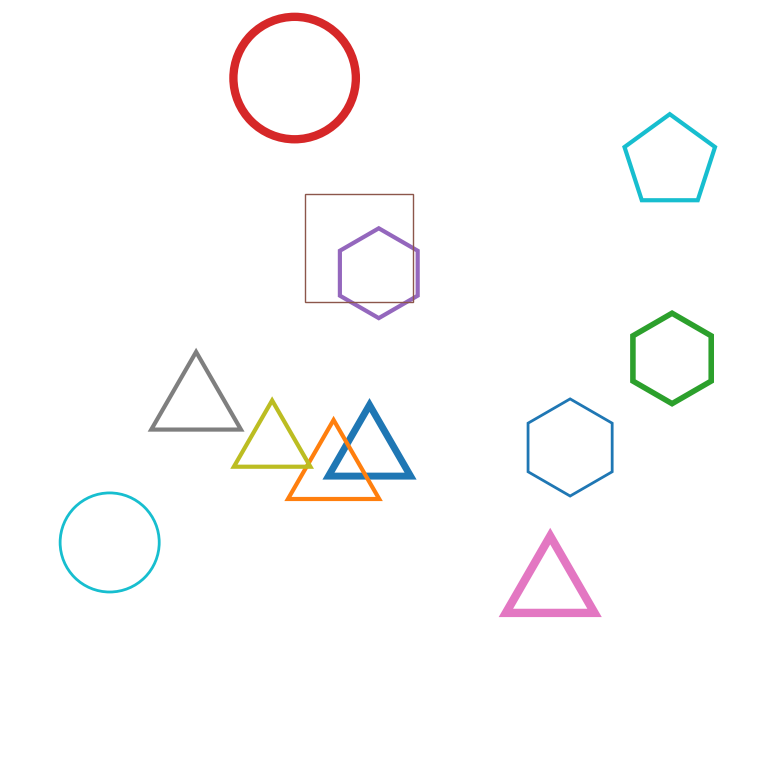[{"shape": "triangle", "thickness": 2.5, "radius": 0.31, "center": [0.48, 0.412]}, {"shape": "hexagon", "thickness": 1, "radius": 0.32, "center": [0.74, 0.419]}, {"shape": "triangle", "thickness": 1.5, "radius": 0.34, "center": [0.433, 0.386]}, {"shape": "hexagon", "thickness": 2, "radius": 0.29, "center": [0.873, 0.534]}, {"shape": "circle", "thickness": 3, "radius": 0.4, "center": [0.383, 0.899]}, {"shape": "hexagon", "thickness": 1.5, "radius": 0.29, "center": [0.492, 0.645]}, {"shape": "square", "thickness": 0.5, "radius": 0.35, "center": [0.467, 0.678]}, {"shape": "triangle", "thickness": 3, "radius": 0.33, "center": [0.715, 0.237]}, {"shape": "triangle", "thickness": 1.5, "radius": 0.34, "center": [0.255, 0.476]}, {"shape": "triangle", "thickness": 1.5, "radius": 0.29, "center": [0.353, 0.423]}, {"shape": "circle", "thickness": 1, "radius": 0.32, "center": [0.142, 0.296]}, {"shape": "pentagon", "thickness": 1.5, "radius": 0.31, "center": [0.87, 0.79]}]